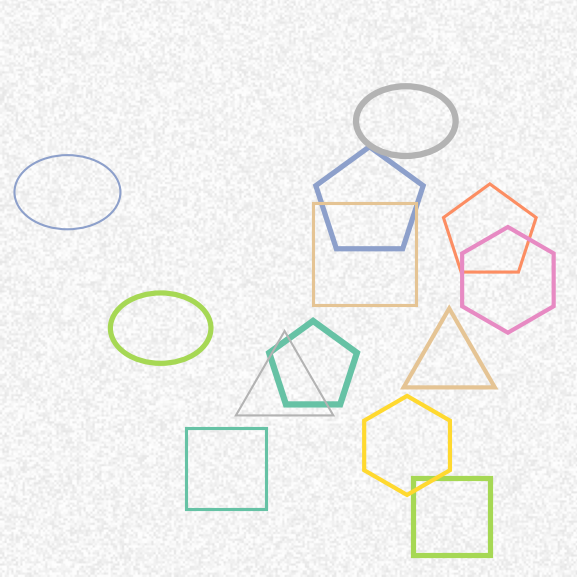[{"shape": "pentagon", "thickness": 3, "radius": 0.4, "center": [0.542, 0.363]}, {"shape": "square", "thickness": 1.5, "radius": 0.35, "center": [0.391, 0.188]}, {"shape": "pentagon", "thickness": 1.5, "radius": 0.42, "center": [0.848, 0.596]}, {"shape": "pentagon", "thickness": 2.5, "radius": 0.49, "center": [0.64, 0.647]}, {"shape": "oval", "thickness": 1, "radius": 0.46, "center": [0.117, 0.666]}, {"shape": "hexagon", "thickness": 2, "radius": 0.46, "center": [0.879, 0.515]}, {"shape": "oval", "thickness": 2.5, "radius": 0.44, "center": [0.278, 0.431]}, {"shape": "square", "thickness": 2.5, "radius": 0.34, "center": [0.781, 0.104]}, {"shape": "hexagon", "thickness": 2, "radius": 0.43, "center": [0.705, 0.228]}, {"shape": "triangle", "thickness": 2, "radius": 0.46, "center": [0.778, 0.374]}, {"shape": "square", "thickness": 1.5, "radius": 0.44, "center": [0.631, 0.559]}, {"shape": "triangle", "thickness": 1, "radius": 0.49, "center": [0.493, 0.328]}, {"shape": "oval", "thickness": 3, "radius": 0.43, "center": [0.703, 0.789]}]